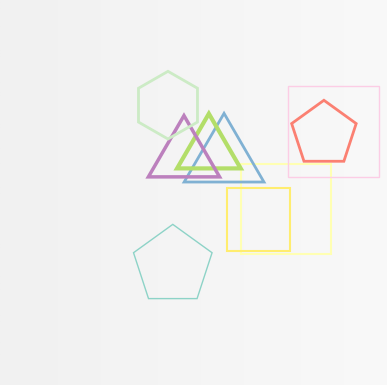[{"shape": "pentagon", "thickness": 1, "radius": 0.53, "center": [0.446, 0.311]}, {"shape": "square", "thickness": 1.5, "radius": 0.58, "center": [0.737, 0.457]}, {"shape": "pentagon", "thickness": 2, "radius": 0.44, "center": [0.836, 0.652]}, {"shape": "triangle", "thickness": 2, "radius": 0.59, "center": [0.578, 0.587]}, {"shape": "triangle", "thickness": 3, "radius": 0.47, "center": [0.539, 0.61]}, {"shape": "square", "thickness": 1, "radius": 0.59, "center": [0.861, 0.658]}, {"shape": "triangle", "thickness": 2.5, "radius": 0.53, "center": [0.475, 0.594]}, {"shape": "hexagon", "thickness": 2, "radius": 0.44, "center": [0.433, 0.727]}, {"shape": "square", "thickness": 1.5, "radius": 0.41, "center": [0.667, 0.43]}]